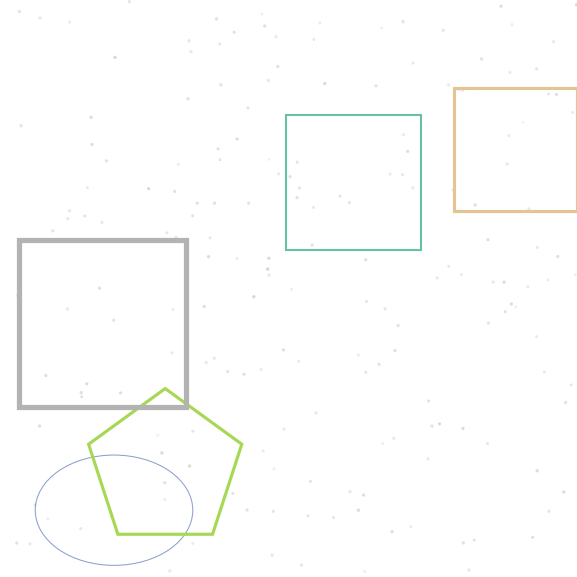[{"shape": "square", "thickness": 1, "radius": 0.58, "center": [0.612, 0.683]}, {"shape": "oval", "thickness": 0.5, "radius": 0.68, "center": [0.197, 0.116]}, {"shape": "pentagon", "thickness": 1.5, "radius": 0.7, "center": [0.286, 0.187]}, {"shape": "square", "thickness": 1.5, "radius": 0.53, "center": [0.893, 0.741]}, {"shape": "square", "thickness": 2.5, "radius": 0.72, "center": [0.178, 0.439]}]